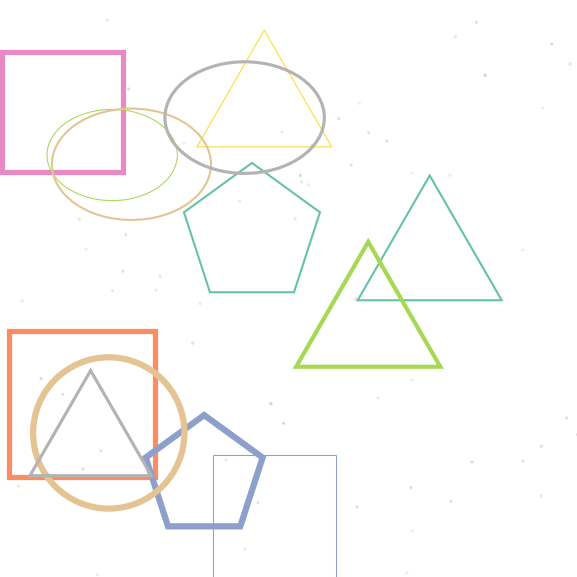[{"shape": "pentagon", "thickness": 1, "radius": 0.62, "center": [0.436, 0.593]}, {"shape": "triangle", "thickness": 1, "radius": 0.72, "center": [0.744, 0.551]}, {"shape": "square", "thickness": 2.5, "radius": 0.63, "center": [0.142, 0.3]}, {"shape": "square", "thickness": 0.5, "radius": 0.53, "center": [0.476, 0.104]}, {"shape": "pentagon", "thickness": 3, "radius": 0.53, "center": [0.354, 0.174]}, {"shape": "square", "thickness": 2.5, "radius": 0.52, "center": [0.108, 0.805]}, {"shape": "triangle", "thickness": 2, "radius": 0.72, "center": [0.638, 0.436]}, {"shape": "oval", "thickness": 0.5, "radius": 0.56, "center": [0.194, 0.731]}, {"shape": "triangle", "thickness": 0.5, "radius": 0.67, "center": [0.458, 0.812]}, {"shape": "oval", "thickness": 1, "radius": 0.69, "center": [0.228, 0.715]}, {"shape": "circle", "thickness": 3, "radius": 0.66, "center": [0.188, 0.249]}, {"shape": "triangle", "thickness": 1.5, "radius": 0.61, "center": [0.157, 0.236]}, {"shape": "oval", "thickness": 1.5, "radius": 0.69, "center": [0.424, 0.796]}]